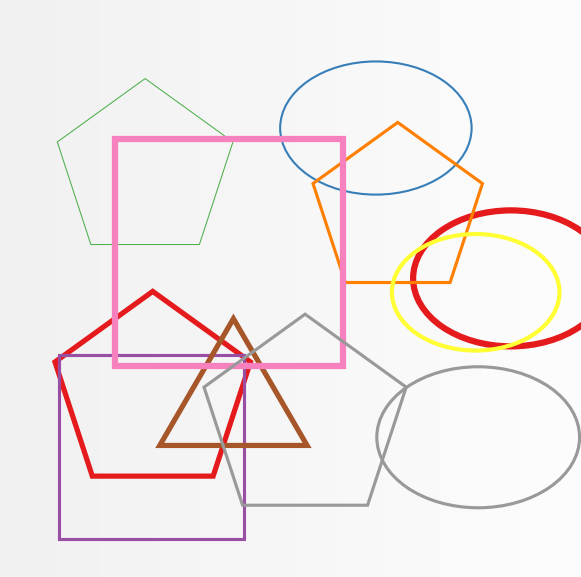[{"shape": "oval", "thickness": 3, "radius": 0.84, "center": [0.879, 0.517]}, {"shape": "pentagon", "thickness": 2.5, "radius": 0.88, "center": [0.263, 0.318]}, {"shape": "oval", "thickness": 1, "radius": 0.82, "center": [0.647, 0.777]}, {"shape": "pentagon", "thickness": 0.5, "radius": 0.79, "center": [0.25, 0.704]}, {"shape": "square", "thickness": 1.5, "radius": 0.8, "center": [0.261, 0.225]}, {"shape": "pentagon", "thickness": 1.5, "radius": 0.77, "center": [0.684, 0.634]}, {"shape": "oval", "thickness": 2, "radius": 0.72, "center": [0.818, 0.493]}, {"shape": "triangle", "thickness": 2.5, "radius": 0.73, "center": [0.402, 0.301]}, {"shape": "square", "thickness": 3, "radius": 0.98, "center": [0.395, 0.562]}, {"shape": "pentagon", "thickness": 1.5, "radius": 0.91, "center": [0.525, 0.272]}, {"shape": "oval", "thickness": 1.5, "radius": 0.87, "center": [0.823, 0.242]}]